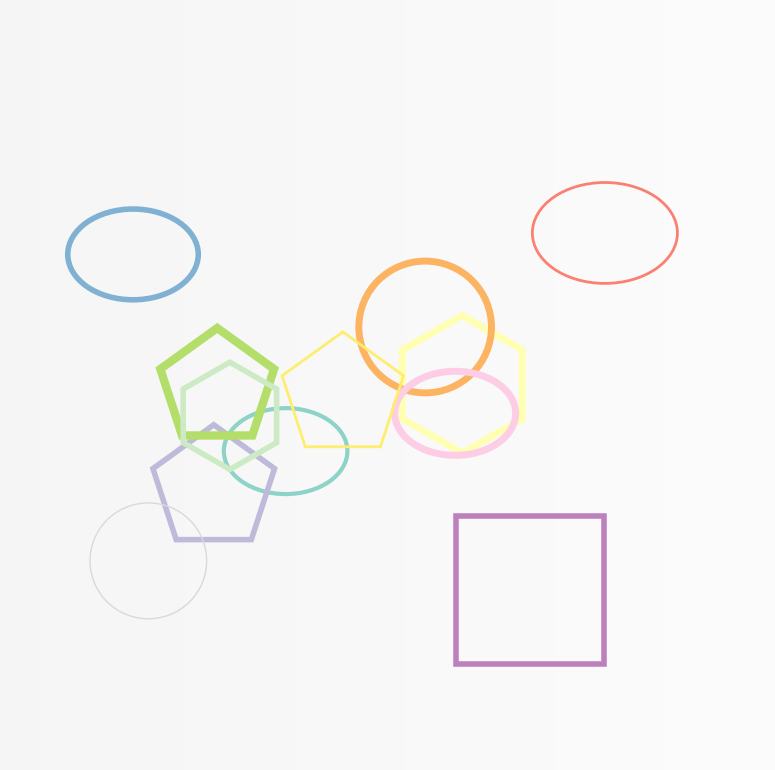[{"shape": "oval", "thickness": 1.5, "radius": 0.4, "center": [0.369, 0.414]}, {"shape": "hexagon", "thickness": 2.5, "radius": 0.45, "center": [0.597, 0.501]}, {"shape": "pentagon", "thickness": 2, "radius": 0.41, "center": [0.276, 0.366]}, {"shape": "oval", "thickness": 1, "radius": 0.47, "center": [0.78, 0.697]}, {"shape": "oval", "thickness": 2, "radius": 0.42, "center": [0.172, 0.67]}, {"shape": "circle", "thickness": 2.5, "radius": 0.43, "center": [0.549, 0.575]}, {"shape": "pentagon", "thickness": 3, "radius": 0.39, "center": [0.28, 0.497]}, {"shape": "oval", "thickness": 2.5, "radius": 0.39, "center": [0.587, 0.463]}, {"shape": "circle", "thickness": 0.5, "radius": 0.38, "center": [0.191, 0.272]}, {"shape": "square", "thickness": 2, "radius": 0.48, "center": [0.684, 0.234]}, {"shape": "hexagon", "thickness": 2, "radius": 0.35, "center": [0.297, 0.46]}, {"shape": "pentagon", "thickness": 1, "radius": 0.41, "center": [0.442, 0.487]}]